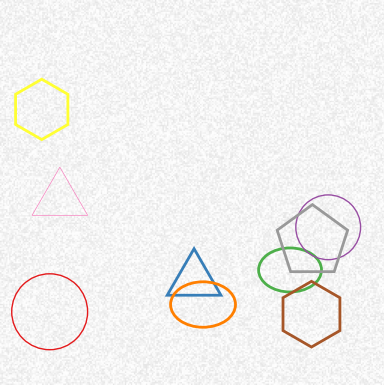[{"shape": "circle", "thickness": 1, "radius": 0.49, "center": [0.129, 0.19]}, {"shape": "triangle", "thickness": 2, "radius": 0.4, "center": [0.504, 0.273]}, {"shape": "oval", "thickness": 2, "radius": 0.41, "center": [0.753, 0.299]}, {"shape": "circle", "thickness": 1, "radius": 0.42, "center": [0.852, 0.41]}, {"shape": "oval", "thickness": 2, "radius": 0.42, "center": [0.527, 0.209]}, {"shape": "hexagon", "thickness": 2, "radius": 0.39, "center": [0.108, 0.716]}, {"shape": "hexagon", "thickness": 2, "radius": 0.43, "center": [0.809, 0.184]}, {"shape": "triangle", "thickness": 0.5, "radius": 0.42, "center": [0.155, 0.482]}, {"shape": "pentagon", "thickness": 2, "radius": 0.48, "center": [0.811, 0.372]}]